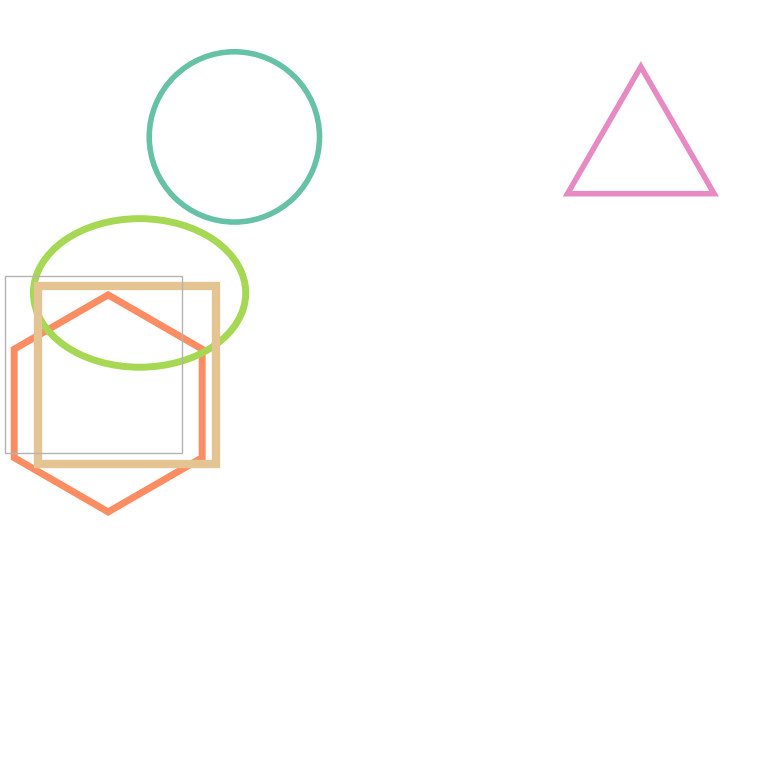[{"shape": "circle", "thickness": 2, "radius": 0.55, "center": [0.304, 0.822]}, {"shape": "hexagon", "thickness": 2.5, "radius": 0.7, "center": [0.14, 0.476]}, {"shape": "triangle", "thickness": 2, "radius": 0.55, "center": [0.832, 0.803]}, {"shape": "oval", "thickness": 2.5, "radius": 0.69, "center": [0.181, 0.62]}, {"shape": "square", "thickness": 3, "radius": 0.58, "center": [0.165, 0.513]}, {"shape": "square", "thickness": 0.5, "radius": 0.57, "center": [0.121, 0.526]}]